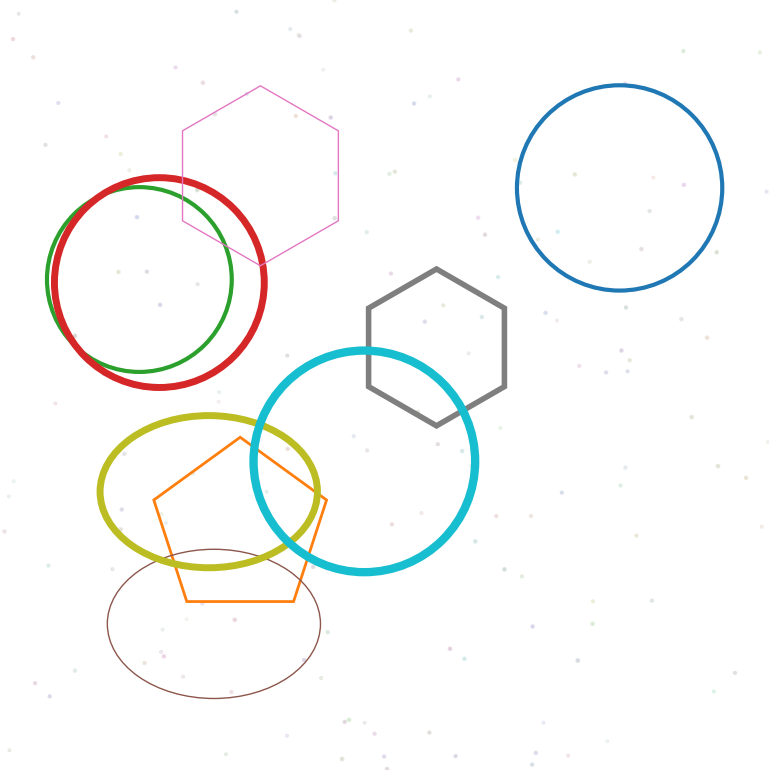[{"shape": "circle", "thickness": 1.5, "radius": 0.67, "center": [0.805, 0.756]}, {"shape": "pentagon", "thickness": 1, "radius": 0.59, "center": [0.312, 0.314]}, {"shape": "circle", "thickness": 1.5, "radius": 0.6, "center": [0.181, 0.637]}, {"shape": "circle", "thickness": 2.5, "radius": 0.68, "center": [0.207, 0.633]}, {"shape": "oval", "thickness": 0.5, "radius": 0.69, "center": [0.278, 0.19]}, {"shape": "hexagon", "thickness": 0.5, "radius": 0.58, "center": [0.338, 0.772]}, {"shape": "hexagon", "thickness": 2, "radius": 0.51, "center": [0.567, 0.549]}, {"shape": "oval", "thickness": 2.5, "radius": 0.71, "center": [0.271, 0.361]}, {"shape": "circle", "thickness": 3, "radius": 0.72, "center": [0.473, 0.401]}]